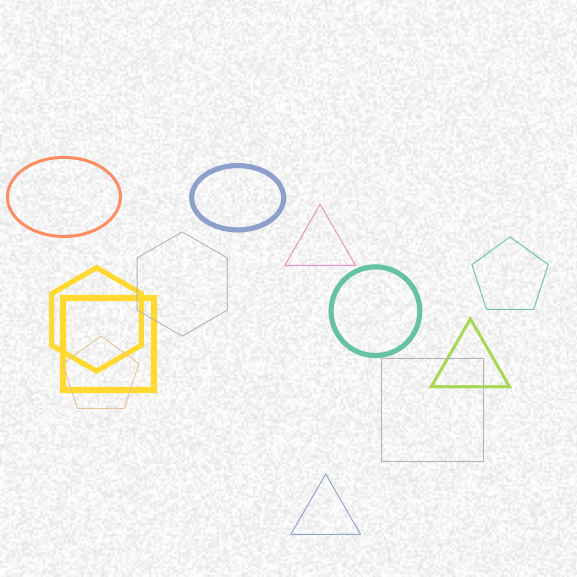[{"shape": "circle", "thickness": 2.5, "radius": 0.38, "center": [0.65, 0.46]}, {"shape": "pentagon", "thickness": 0.5, "radius": 0.35, "center": [0.883, 0.519]}, {"shape": "oval", "thickness": 1.5, "radius": 0.49, "center": [0.111, 0.658]}, {"shape": "triangle", "thickness": 0.5, "radius": 0.35, "center": [0.564, 0.109]}, {"shape": "oval", "thickness": 2.5, "radius": 0.4, "center": [0.412, 0.657]}, {"shape": "triangle", "thickness": 0.5, "radius": 0.35, "center": [0.554, 0.575]}, {"shape": "triangle", "thickness": 1.5, "radius": 0.39, "center": [0.815, 0.369]}, {"shape": "square", "thickness": 3, "radius": 0.39, "center": [0.187, 0.403]}, {"shape": "hexagon", "thickness": 2.5, "radius": 0.45, "center": [0.167, 0.446]}, {"shape": "pentagon", "thickness": 0.5, "radius": 0.35, "center": [0.175, 0.348]}, {"shape": "square", "thickness": 0.5, "radius": 0.44, "center": [0.748, 0.29]}, {"shape": "hexagon", "thickness": 0.5, "radius": 0.45, "center": [0.316, 0.507]}]